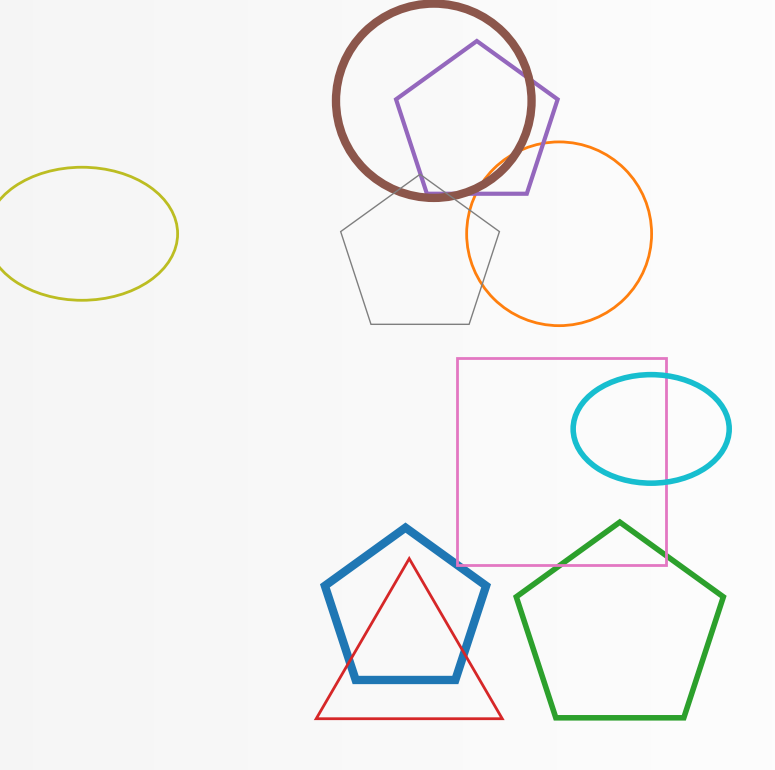[{"shape": "pentagon", "thickness": 3, "radius": 0.55, "center": [0.523, 0.205]}, {"shape": "circle", "thickness": 1, "radius": 0.6, "center": [0.721, 0.696]}, {"shape": "pentagon", "thickness": 2, "radius": 0.7, "center": [0.8, 0.181]}, {"shape": "triangle", "thickness": 1, "radius": 0.69, "center": [0.528, 0.136]}, {"shape": "pentagon", "thickness": 1.5, "radius": 0.55, "center": [0.615, 0.837]}, {"shape": "circle", "thickness": 3, "radius": 0.63, "center": [0.56, 0.869]}, {"shape": "square", "thickness": 1, "radius": 0.67, "center": [0.725, 0.401]}, {"shape": "pentagon", "thickness": 0.5, "radius": 0.54, "center": [0.542, 0.666]}, {"shape": "oval", "thickness": 1, "radius": 0.62, "center": [0.106, 0.696]}, {"shape": "oval", "thickness": 2, "radius": 0.5, "center": [0.84, 0.443]}]